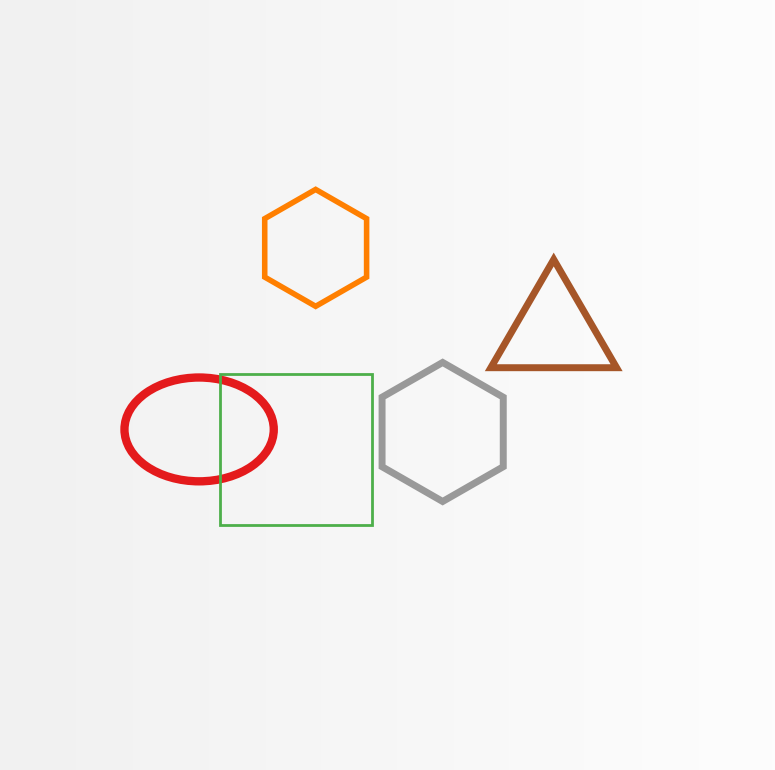[{"shape": "oval", "thickness": 3, "radius": 0.48, "center": [0.257, 0.442]}, {"shape": "square", "thickness": 1, "radius": 0.49, "center": [0.382, 0.416]}, {"shape": "hexagon", "thickness": 2, "radius": 0.38, "center": [0.407, 0.678]}, {"shape": "triangle", "thickness": 2.5, "radius": 0.47, "center": [0.714, 0.569]}, {"shape": "hexagon", "thickness": 2.5, "radius": 0.45, "center": [0.571, 0.439]}]